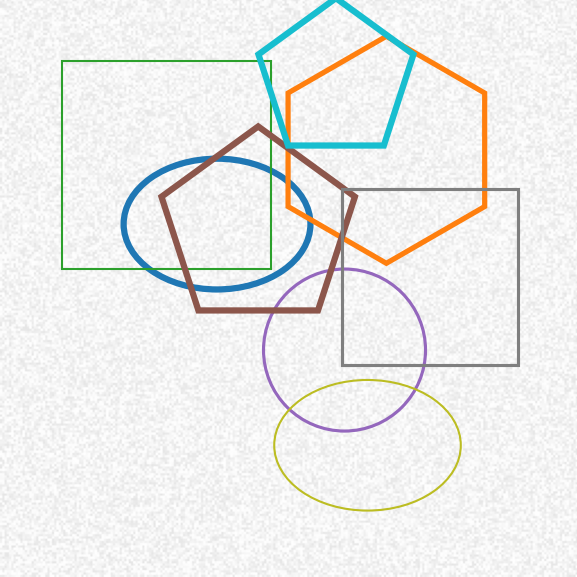[{"shape": "oval", "thickness": 3, "radius": 0.81, "center": [0.376, 0.611]}, {"shape": "hexagon", "thickness": 2.5, "radius": 0.98, "center": [0.669, 0.74]}, {"shape": "square", "thickness": 1, "radius": 0.9, "center": [0.288, 0.714]}, {"shape": "circle", "thickness": 1.5, "radius": 0.7, "center": [0.597, 0.393]}, {"shape": "pentagon", "thickness": 3, "radius": 0.88, "center": [0.447, 0.604]}, {"shape": "square", "thickness": 1.5, "radius": 0.76, "center": [0.744, 0.519]}, {"shape": "oval", "thickness": 1, "radius": 0.81, "center": [0.636, 0.228]}, {"shape": "pentagon", "thickness": 3, "radius": 0.71, "center": [0.582, 0.861]}]